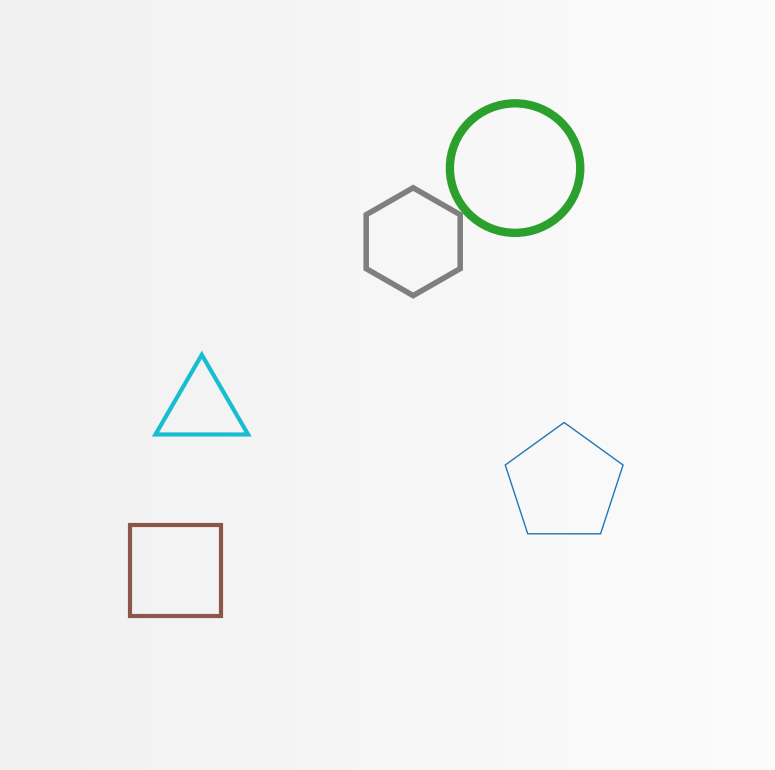[{"shape": "pentagon", "thickness": 0.5, "radius": 0.4, "center": [0.728, 0.371]}, {"shape": "circle", "thickness": 3, "radius": 0.42, "center": [0.665, 0.782]}, {"shape": "square", "thickness": 1.5, "radius": 0.29, "center": [0.227, 0.259]}, {"shape": "hexagon", "thickness": 2, "radius": 0.35, "center": [0.533, 0.686]}, {"shape": "triangle", "thickness": 1.5, "radius": 0.34, "center": [0.26, 0.47]}]